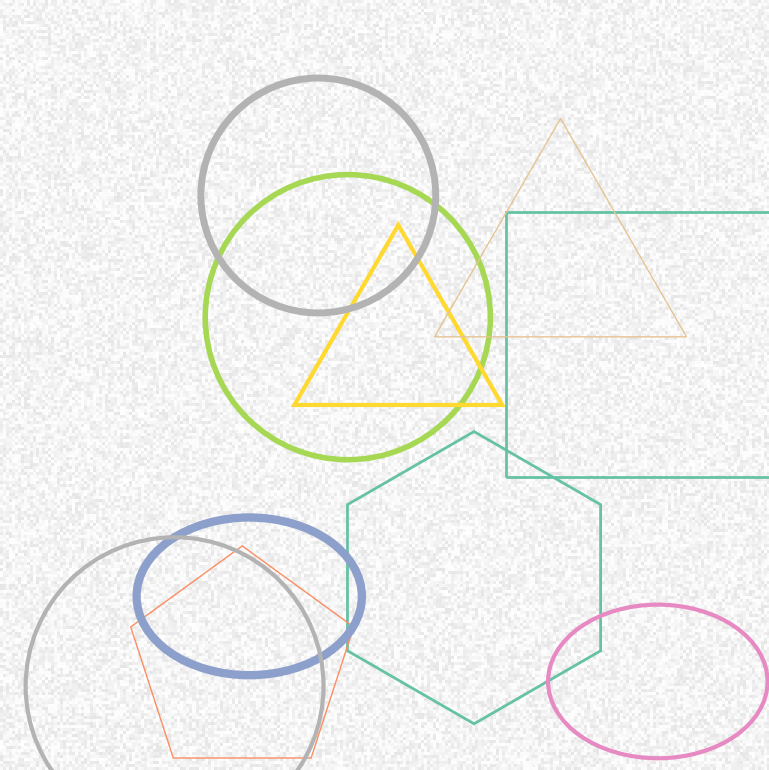[{"shape": "hexagon", "thickness": 1, "radius": 0.95, "center": [0.616, 0.25]}, {"shape": "square", "thickness": 1, "radius": 0.86, "center": [0.829, 0.552]}, {"shape": "pentagon", "thickness": 0.5, "radius": 0.76, "center": [0.315, 0.139]}, {"shape": "oval", "thickness": 3, "radius": 0.73, "center": [0.324, 0.226]}, {"shape": "oval", "thickness": 1.5, "radius": 0.71, "center": [0.854, 0.115]}, {"shape": "circle", "thickness": 2, "radius": 0.93, "center": [0.452, 0.588]}, {"shape": "triangle", "thickness": 1.5, "radius": 0.78, "center": [0.517, 0.552]}, {"shape": "triangle", "thickness": 0.5, "radius": 0.95, "center": [0.728, 0.657]}, {"shape": "circle", "thickness": 2.5, "radius": 0.76, "center": [0.413, 0.746]}, {"shape": "circle", "thickness": 1.5, "radius": 0.97, "center": [0.227, 0.109]}]